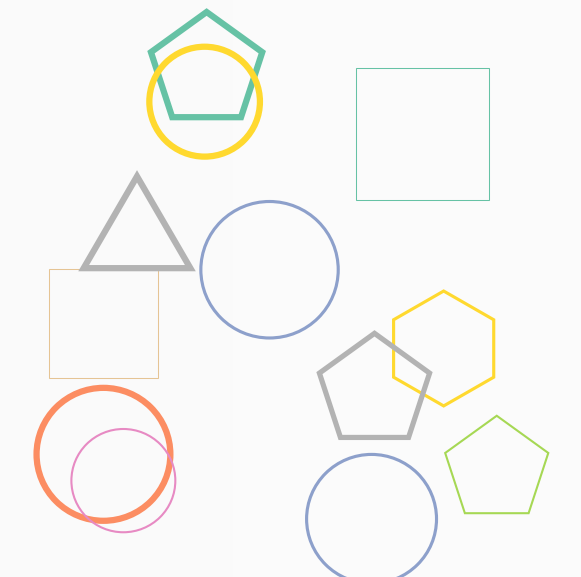[{"shape": "square", "thickness": 0.5, "radius": 0.57, "center": [0.727, 0.767]}, {"shape": "pentagon", "thickness": 3, "radius": 0.5, "center": [0.355, 0.878]}, {"shape": "circle", "thickness": 3, "radius": 0.58, "center": [0.178, 0.212]}, {"shape": "circle", "thickness": 1.5, "radius": 0.59, "center": [0.464, 0.532]}, {"shape": "circle", "thickness": 1.5, "radius": 0.56, "center": [0.639, 0.1]}, {"shape": "circle", "thickness": 1, "radius": 0.45, "center": [0.212, 0.167]}, {"shape": "pentagon", "thickness": 1, "radius": 0.47, "center": [0.855, 0.186]}, {"shape": "hexagon", "thickness": 1.5, "radius": 0.5, "center": [0.763, 0.396]}, {"shape": "circle", "thickness": 3, "radius": 0.48, "center": [0.352, 0.823]}, {"shape": "square", "thickness": 0.5, "radius": 0.47, "center": [0.177, 0.439]}, {"shape": "triangle", "thickness": 3, "radius": 0.53, "center": [0.236, 0.588]}, {"shape": "pentagon", "thickness": 2.5, "radius": 0.5, "center": [0.644, 0.322]}]